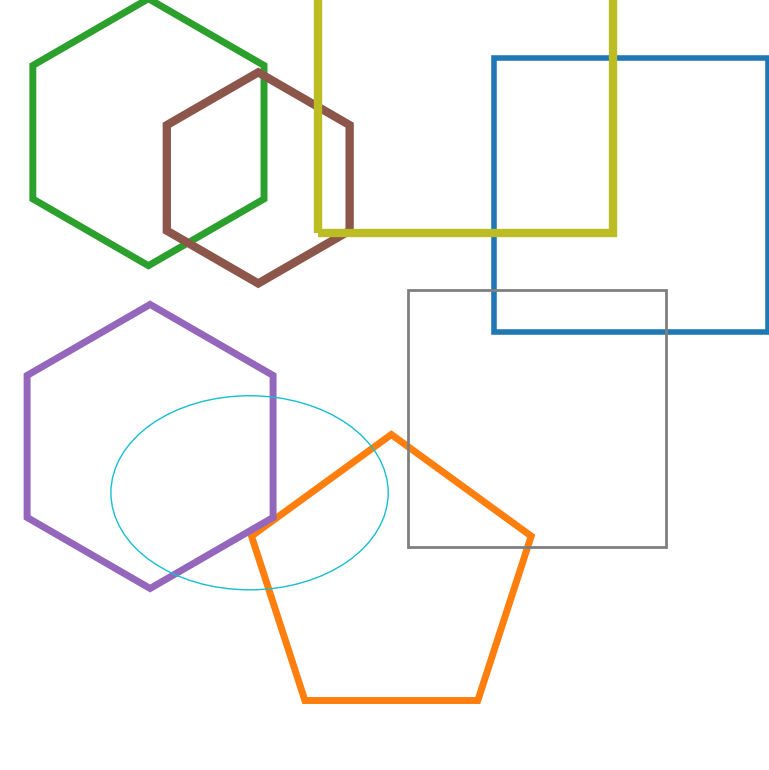[{"shape": "square", "thickness": 2, "radius": 0.89, "center": [0.819, 0.747]}, {"shape": "pentagon", "thickness": 2.5, "radius": 0.95, "center": [0.508, 0.245]}, {"shape": "hexagon", "thickness": 2.5, "radius": 0.87, "center": [0.193, 0.828]}, {"shape": "hexagon", "thickness": 2.5, "radius": 0.92, "center": [0.195, 0.42]}, {"shape": "hexagon", "thickness": 3, "radius": 0.69, "center": [0.335, 0.769]}, {"shape": "square", "thickness": 1, "radius": 0.84, "center": [0.698, 0.457]}, {"shape": "square", "thickness": 3, "radius": 0.96, "center": [0.604, 0.889]}, {"shape": "oval", "thickness": 0.5, "radius": 0.9, "center": [0.324, 0.36]}]